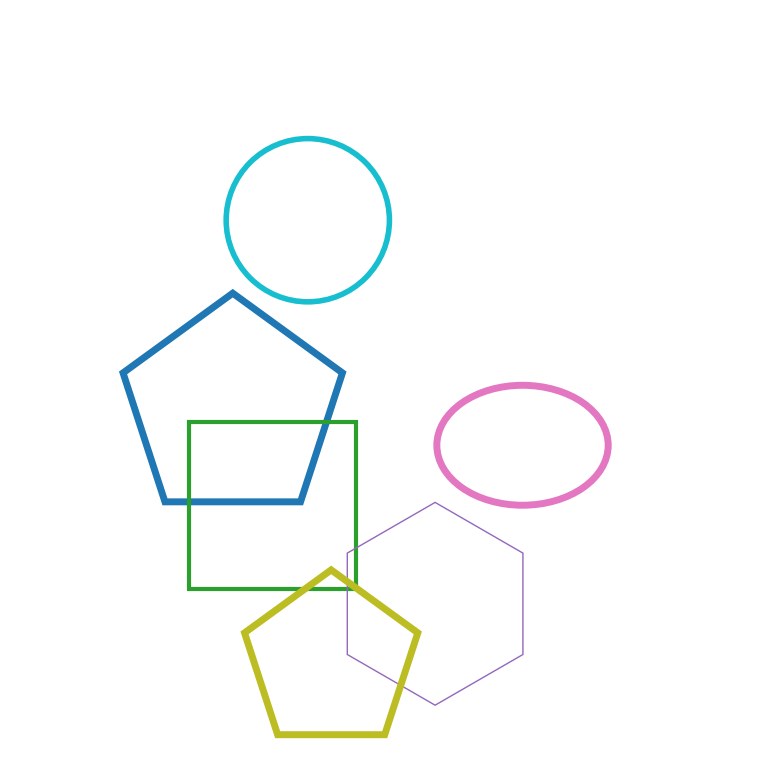[{"shape": "pentagon", "thickness": 2.5, "radius": 0.75, "center": [0.302, 0.469]}, {"shape": "square", "thickness": 1.5, "radius": 0.54, "center": [0.354, 0.344]}, {"shape": "hexagon", "thickness": 0.5, "radius": 0.66, "center": [0.565, 0.216]}, {"shape": "oval", "thickness": 2.5, "radius": 0.56, "center": [0.679, 0.422]}, {"shape": "pentagon", "thickness": 2.5, "radius": 0.59, "center": [0.43, 0.142]}, {"shape": "circle", "thickness": 2, "radius": 0.53, "center": [0.4, 0.714]}]